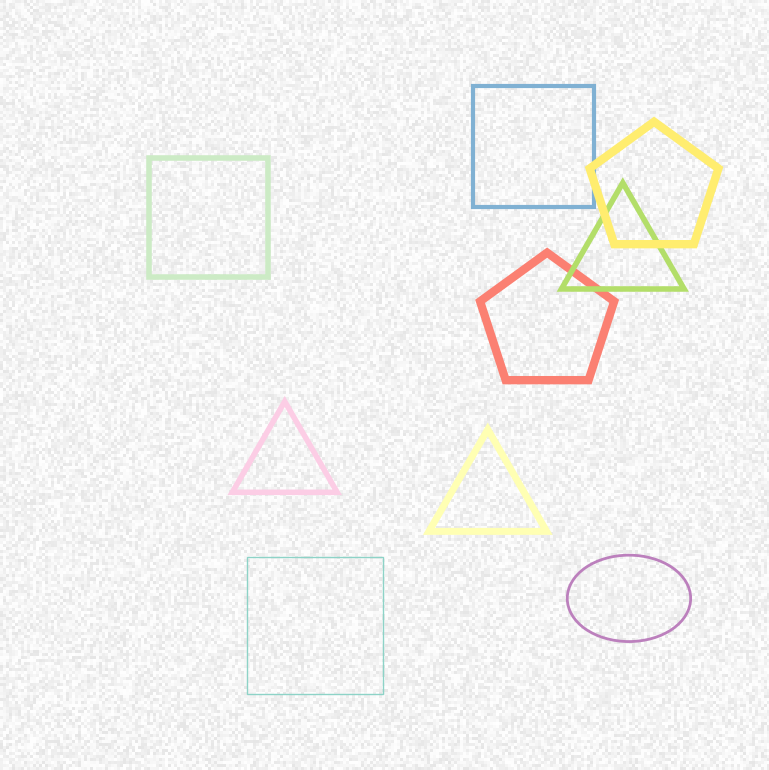[{"shape": "square", "thickness": 0.5, "radius": 0.44, "center": [0.409, 0.188]}, {"shape": "triangle", "thickness": 2.5, "radius": 0.44, "center": [0.633, 0.354]}, {"shape": "pentagon", "thickness": 3, "radius": 0.46, "center": [0.711, 0.58]}, {"shape": "square", "thickness": 1.5, "radius": 0.39, "center": [0.692, 0.809]}, {"shape": "triangle", "thickness": 2, "radius": 0.46, "center": [0.809, 0.671]}, {"shape": "triangle", "thickness": 2, "radius": 0.39, "center": [0.37, 0.4]}, {"shape": "oval", "thickness": 1, "radius": 0.4, "center": [0.817, 0.223]}, {"shape": "square", "thickness": 2, "radius": 0.39, "center": [0.271, 0.718]}, {"shape": "pentagon", "thickness": 3, "radius": 0.44, "center": [0.849, 0.754]}]